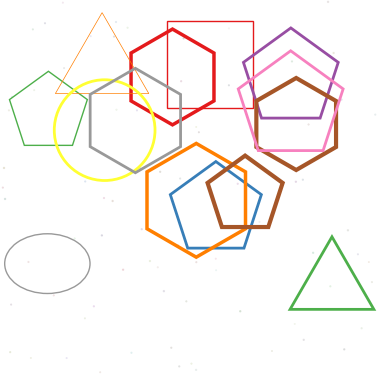[{"shape": "hexagon", "thickness": 2.5, "radius": 0.62, "center": [0.448, 0.8]}, {"shape": "square", "thickness": 1, "radius": 0.56, "center": [0.545, 0.832]}, {"shape": "pentagon", "thickness": 2, "radius": 0.62, "center": [0.561, 0.456]}, {"shape": "triangle", "thickness": 2, "radius": 0.63, "center": [0.862, 0.259]}, {"shape": "pentagon", "thickness": 1, "radius": 0.53, "center": [0.126, 0.708]}, {"shape": "pentagon", "thickness": 2, "radius": 0.65, "center": [0.755, 0.798]}, {"shape": "triangle", "thickness": 0.5, "radius": 0.7, "center": [0.265, 0.827]}, {"shape": "hexagon", "thickness": 2.5, "radius": 0.74, "center": [0.51, 0.48]}, {"shape": "circle", "thickness": 2, "radius": 0.65, "center": [0.272, 0.662]}, {"shape": "pentagon", "thickness": 3, "radius": 0.51, "center": [0.637, 0.493]}, {"shape": "hexagon", "thickness": 3, "radius": 0.6, "center": [0.769, 0.678]}, {"shape": "pentagon", "thickness": 2, "radius": 0.72, "center": [0.755, 0.725]}, {"shape": "oval", "thickness": 1, "radius": 0.55, "center": [0.123, 0.315]}, {"shape": "hexagon", "thickness": 2, "radius": 0.68, "center": [0.352, 0.687]}]